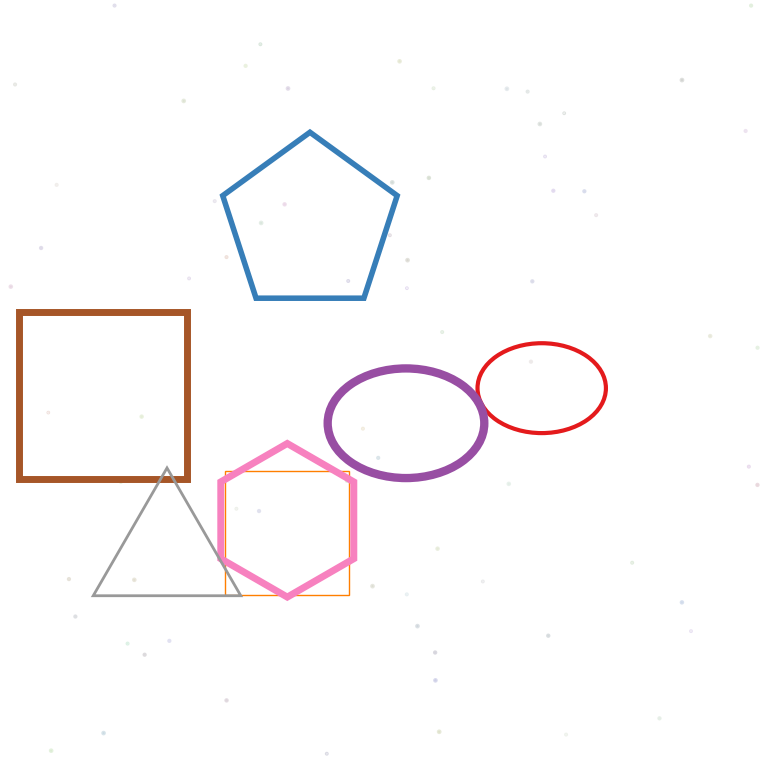[{"shape": "oval", "thickness": 1.5, "radius": 0.42, "center": [0.704, 0.496]}, {"shape": "pentagon", "thickness": 2, "radius": 0.6, "center": [0.403, 0.709]}, {"shape": "oval", "thickness": 3, "radius": 0.51, "center": [0.527, 0.45]}, {"shape": "square", "thickness": 0.5, "radius": 0.4, "center": [0.373, 0.308]}, {"shape": "square", "thickness": 2.5, "radius": 0.54, "center": [0.134, 0.486]}, {"shape": "hexagon", "thickness": 2.5, "radius": 0.5, "center": [0.373, 0.324]}, {"shape": "triangle", "thickness": 1, "radius": 0.55, "center": [0.217, 0.282]}]